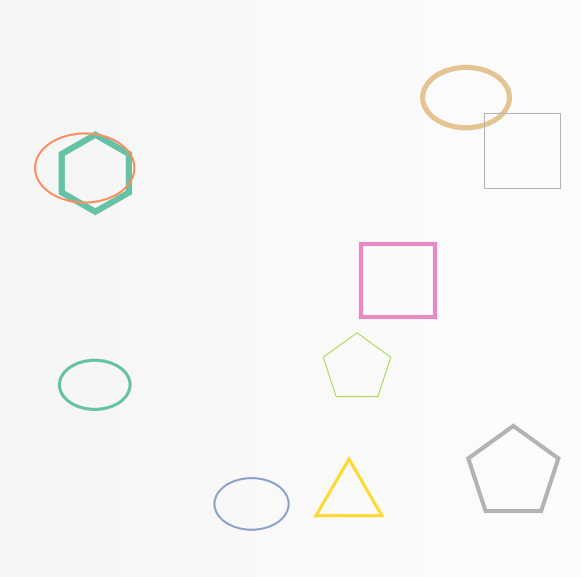[{"shape": "oval", "thickness": 1.5, "radius": 0.3, "center": [0.163, 0.333]}, {"shape": "hexagon", "thickness": 3, "radius": 0.33, "center": [0.164, 0.699]}, {"shape": "oval", "thickness": 1, "radius": 0.43, "center": [0.146, 0.708]}, {"shape": "oval", "thickness": 1, "radius": 0.32, "center": [0.433, 0.127]}, {"shape": "square", "thickness": 2, "radius": 0.31, "center": [0.685, 0.513]}, {"shape": "pentagon", "thickness": 0.5, "radius": 0.31, "center": [0.614, 0.362]}, {"shape": "triangle", "thickness": 1.5, "radius": 0.33, "center": [0.6, 0.139]}, {"shape": "oval", "thickness": 2.5, "radius": 0.37, "center": [0.802, 0.83]}, {"shape": "square", "thickness": 0.5, "radius": 0.33, "center": [0.898, 0.738]}, {"shape": "pentagon", "thickness": 2, "radius": 0.41, "center": [0.883, 0.18]}]